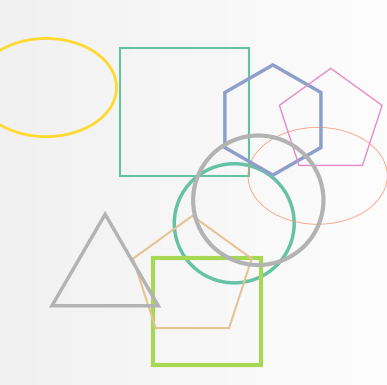[{"shape": "square", "thickness": 1.5, "radius": 0.83, "center": [0.476, 0.71]}, {"shape": "circle", "thickness": 2.5, "radius": 0.77, "center": [0.604, 0.42]}, {"shape": "oval", "thickness": 0.5, "radius": 0.9, "center": [0.82, 0.543]}, {"shape": "hexagon", "thickness": 2.5, "radius": 0.72, "center": [0.704, 0.688]}, {"shape": "pentagon", "thickness": 1, "radius": 0.7, "center": [0.854, 0.683]}, {"shape": "square", "thickness": 3, "radius": 0.7, "center": [0.535, 0.19]}, {"shape": "oval", "thickness": 2, "radius": 0.91, "center": [0.119, 0.773]}, {"shape": "pentagon", "thickness": 1.5, "radius": 0.81, "center": [0.496, 0.278]}, {"shape": "triangle", "thickness": 2.5, "radius": 0.79, "center": [0.271, 0.285]}, {"shape": "circle", "thickness": 3, "radius": 0.84, "center": [0.667, 0.48]}]